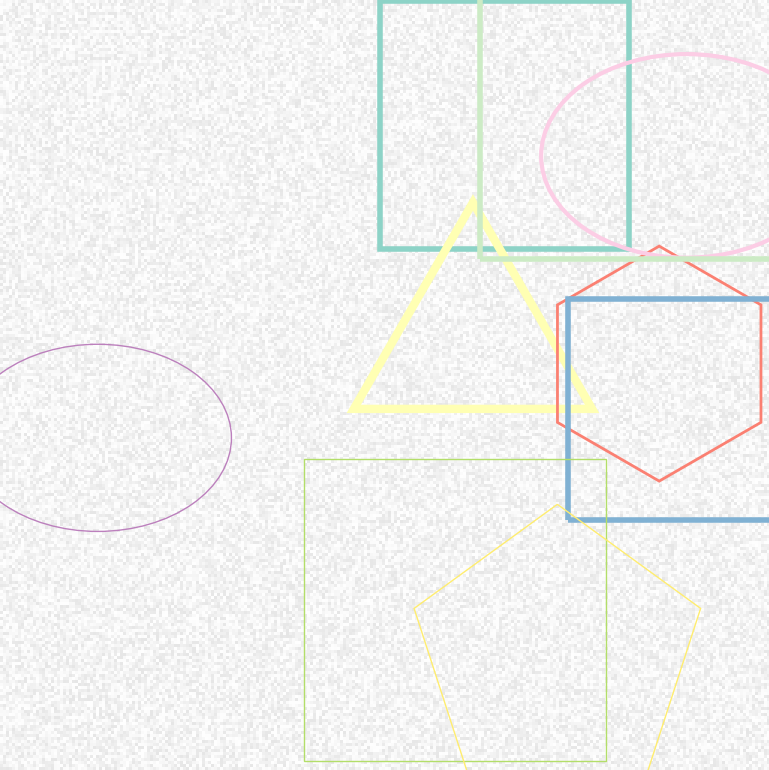[{"shape": "square", "thickness": 2, "radius": 0.81, "center": [0.655, 0.837]}, {"shape": "triangle", "thickness": 3, "radius": 0.89, "center": [0.614, 0.558]}, {"shape": "hexagon", "thickness": 1, "radius": 0.76, "center": [0.856, 0.528]}, {"shape": "square", "thickness": 2, "radius": 0.72, "center": [0.88, 0.468]}, {"shape": "square", "thickness": 0.5, "radius": 0.98, "center": [0.591, 0.208]}, {"shape": "oval", "thickness": 1.5, "radius": 0.94, "center": [0.892, 0.798]}, {"shape": "oval", "thickness": 0.5, "radius": 0.87, "center": [0.127, 0.431]}, {"shape": "square", "thickness": 2, "radius": 0.96, "center": [0.815, 0.855]}, {"shape": "pentagon", "thickness": 0.5, "radius": 0.98, "center": [0.724, 0.149]}]